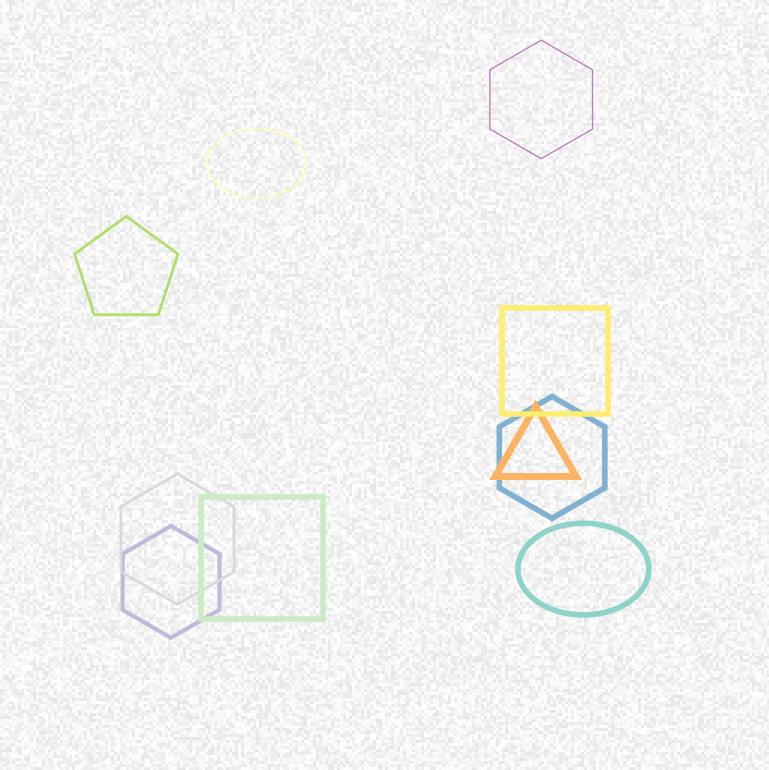[{"shape": "oval", "thickness": 2, "radius": 0.43, "center": [0.758, 0.261]}, {"shape": "oval", "thickness": 0.5, "radius": 0.32, "center": [0.333, 0.788]}, {"shape": "hexagon", "thickness": 1.5, "radius": 0.36, "center": [0.222, 0.244]}, {"shape": "hexagon", "thickness": 2, "radius": 0.4, "center": [0.717, 0.406]}, {"shape": "triangle", "thickness": 2.5, "radius": 0.3, "center": [0.696, 0.412]}, {"shape": "pentagon", "thickness": 1, "radius": 0.35, "center": [0.164, 0.648]}, {"shape": "hexagon", "thickness": 1, "radius": 0.42, "center": [0.23, 0.3]}, {"shape": "hexagon", "thickness": 0.5, "radius": 0.38, "center": [0.703, 0.871]}, {"shape": "square", "thickness": 2, "radius": 0.4, "center": [0.34, 0.275]}, {"shape": "square", "thickness": 2, "radius": 0.35, "center": [0.721, 0.531]}]